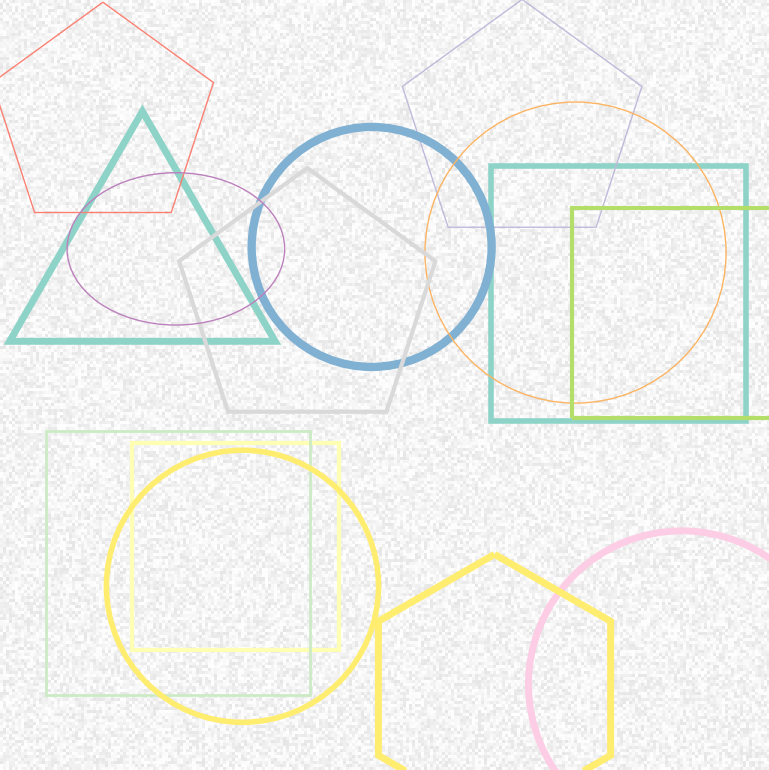[{"shape": "square", "thickness": 2, "radius": 0.83, "center": [0.803, 0.619]}, {"shape": "triangle", "thickness": 2.5, "radius": 1.0, "center": [0.185, 0.656]}, {"shape": "square", "thickness": 1.5, "radius": 0.67, "center": [0.306, 0.291]}, {"shape": "pentagon", "thickness": 0.5, "radius": 0.82, "center": [0.678, 0.837]}, {"shape": "pentagon", "thickness": 0.5, "radius": 0.75, "center": [0.134, 0.846]}, {"shape": "circle", "thickness": 3, "radius": 0.78, "center": [0.483, 0.679]}, {"shape": "circle", "thickness": 0.5, "radius": 0.98, "center": [0.747, 0.672]}, {"shape": "square", "thickness": 1.5, "radius": 0.68, "center": [0.88, 0.593]}, {"shape": "circle", "thickness": 2.5, "radius": 1.0, "center": [0.886, 0.111]}, {"shape": "pentagon", "thickness": 1.5, "radius": 0.87, "center": [0.399, 0.607]}, {"shape": "oval", "thickness": 0.5, "radius": 0.71, "center": [0.228, 0.677]}, {"shape": "square", "thickness": 1, "radius": 0.86, "center": [0.231, 0.269]}, {"shape": "circle", "thickness": 2, "radius": 0.88, "center": [0.315, 0.239]}, {"shape": "hexagon", "thickness": 2.5, "radius": 0.87, "center": [0.642, 0.106]}]